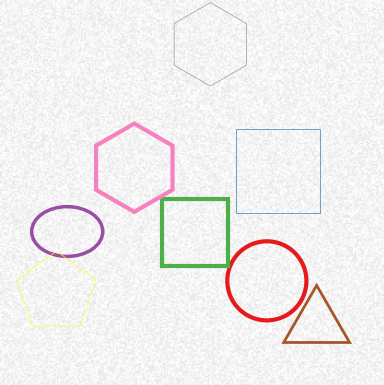[{"shape": "circle", "thickness": 3, "radius": 0.51, "center": [0.693, 0.271]}, {"shape": "square", "thickness": 0.5, "radius": 0.55, "center": [0.723, 0.556]}, {"shape": "square", "thickness": 3, "radius": 0.43, "center": [0.506, 0.397]}, {"shape": "oval", "thickness": 2.5, "radius": 0.46, "center": [0.175, 0.399]}, {"shape": "pentagon", "thickness": 0.5, "radius": 0.54, "center": [0.147, 0.24]}, {"shape": "triangle", "thickness": 2, "radius": 0.49, "center": [0.822, 0.16]}, {"shape": "hexagon", "thickness": 3, "radius": 0.57, "center": [0.349, 0.564]}, {"shape": "hexagon", "thickness": 0.5, "radius": 0.54, "center": [0.546, 0.885]}]